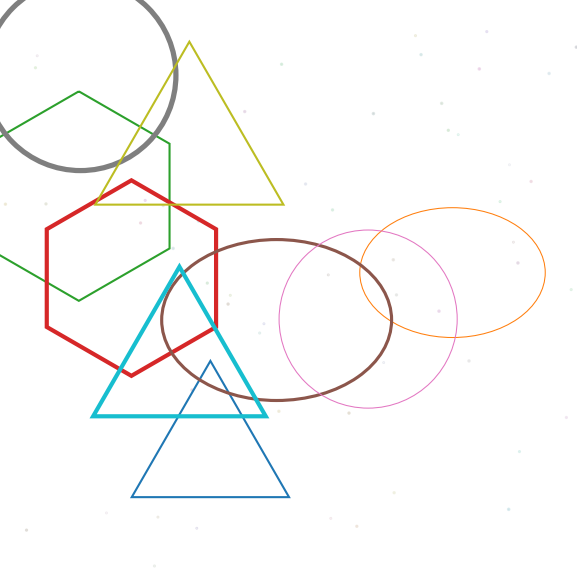[{"shape": "triangle", "thickness": 1, "radius": 0.79, "center": [0.364, 0.217]}, {"shape": "oval", "thickness": 0.5, "radius": 0.8, "center": [0.784, 0.527]}, {"shape": "hexagon", "thickness": 1, "radius": 0.91, "center": [0.137, 0.66]}, {"shape": "hexagon", "thickness": 2, "radius": 0.85, "center": [0.228, 0.518]}, {"shape": "oval", "thickness": 1.5, "radius": 1.0, "center": [0.479, 0.445]}, {"shape": "circle", "thickness": 0.5, "radius": 0.77, "center": [0.637, 0.447]}, {"shape": "circle", "thickness": 2.5, "radius": 0.83, "center": [0.139, 0.869]}, {"shape": "triangle", "thickness": 1, "radius": 0.94, "center": [0.328, 0.739]}, {"shape": "triangle", "thickness": 2, "radius": 0.86, "center": [0.311, 0.365]}]